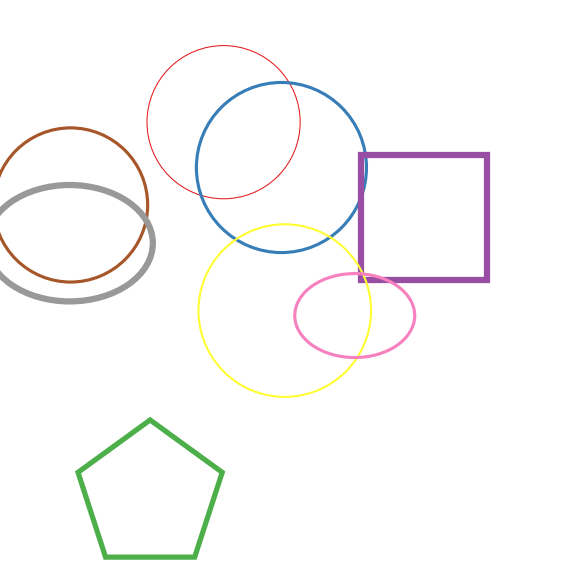[{"shape": "circle", "thickness": 0.5, "radius": 0.66, "center": [0.387, 0.788]}, {"shape": "circle", "thickness": 1.5, "radius": 0.74, "center": [0.487, 0.709]}, {"shape": "pentagon", "thickness": 2.5, "radius": 0.66, "center": [0.26, 0.141]}, {"shape": "square", "thickness": 3, "radius": 0.54, "center": [0.735, 0.623]}, {"shape": "circle", "thickness": 1, "radius": 0.75, "center": [0.493, 0.461]}, {"shape": "circle", "thickness": 1.5, "radius": 0.67, "center": [0.122, 0.644]}, {"shape": "oval", "thickness": 1.5, "radius": 0.52, "center": [0.614, 0.453]}, {"shape": "oval", "thickness": 3, "radius": 0.72, "center": [0.121, 0.578]}]